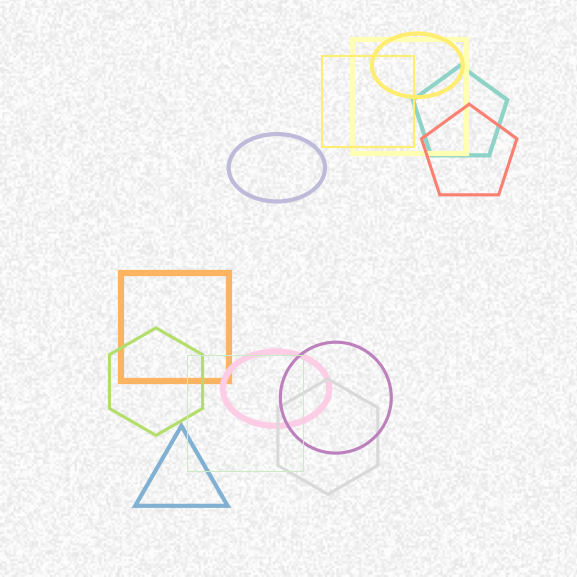[{"shape": "pentagon", "thickness": 2, "radius": 0.43, "center": [0.797, 0.8]}, {"shape": "square", "thickness": 2.5, "radius": 0.49, "center": [0.708, 0.833]}, {"shape": "oval", "thickness": 2, "radius": 0.42, "center": [0.479, 0.709]}, {"shape": "pentagon", "thickness": 1.5, "radius": 0.43, "center": [0.813, 0.732]}, {"shape": "triangle", "thickness": 2, "radius": 0.46, "center": [0.314, 0.169]}, {"shape": "square", "thickness": 3, "radius": 0.47, "center": [0.303, 0.432]}, {"shape": "hexagon", "thickness": 1.5, "radius": 0.47, "center": [0.27, 0.338]}, {"shape": "oval", "thickness": 3, "radius": 0.46, "center": [0.478, 0.326]}, {"shape": "hexagon", "thickness": 1.5, "radius": 0.5, "center": [0.568, 0.243]}, {"shape": "circle", "thickness": 1.5, "radius": 0.48, "center": [0.581, 0.311]}, {"shape": "square", "thickness": 0.5, "radius": 0.5, "center": [0.424, 0.284]}, {"shape": "square", "thickness": 1, "radius": 0.4, "center": [0.637, 0.823]}, {"shape": "oval", "thickness": 2, "radius": 0.39, "center": [0.723, 0.886]}]